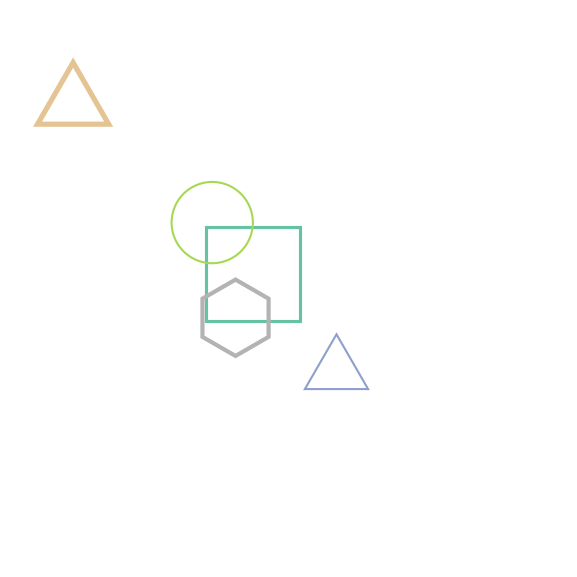[{"shape": "square", "thickness": 1.5, "radius": 0.41, "center": [0.437, 0.525]}, {"shape": "triangle", "thickness": 1, "radius": 0.32, "center": [0.583, 0.357]}, {"shape": "circle", "thickness": 1, "radius": 0.35, "center": [0.367, 0.614]}, {"shape": "triangle", "thickness": 2.5, "radius": 0.36, "center": [0.127, 0.82]}, {"shape": "hexagon", "thickness": 2, "radius": 0.33, "center": [0.408, 0.449]}]